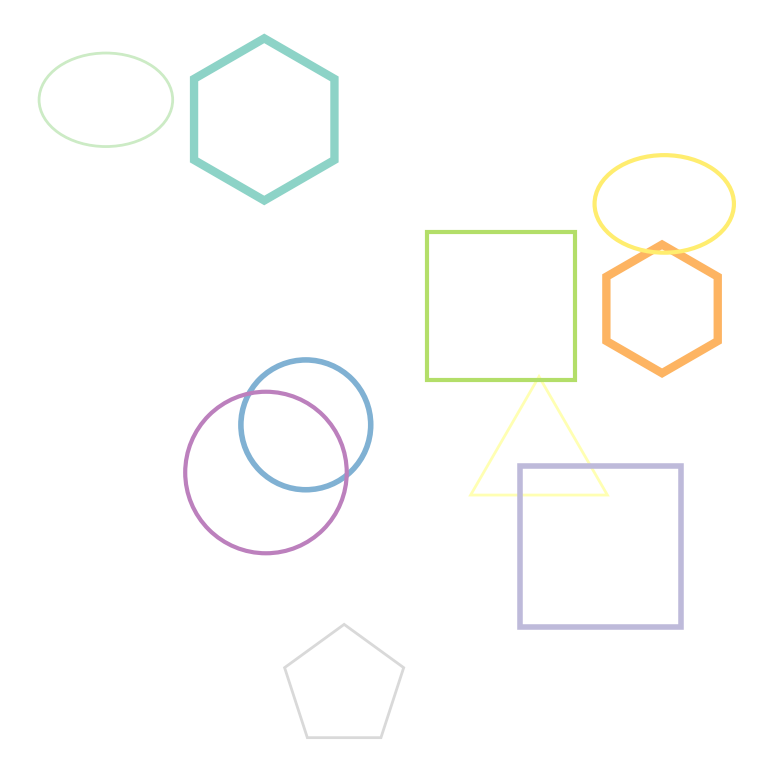[{"shape": "hexagon", "thickness": 3, "radius": 0.53, "center": [0.343, 0.845]}, {"shape": "triangle", "thickness": 1, "radius": 0.51, "center": [0.7, 0.408]}, {"shape": "square", "thickness": 2, "radius": 0.52, "center": [0.78, 0.291]}, {"shape": "circle", "thickness": 2, "radius": 0.42, "center": [0.397, 0.448]}, {"shape": "hexagon", "thickness": 3, "radius": 0.42, "center": [0.86, 0.599]}, {"shape": "square", "thickness": 1.5, "radius": 0.48, "center": [0.65, 0.602]}, {"shape": "pentagon", "thickness": 1, "radius": 0.41, "center": [0.447, 0.108]}, {"shape": "circle", "thickness": 1.5, "radius": 0.52, "center": [0.345, 0.386]}, {"shape": "oval", "thickness": 1, "radius": 0.43, "center": [0.138, 0.87]}, {"shape": "oval", "thickness": 1.5, "radius": 0.45, "center": [0.863, 0.735]}]